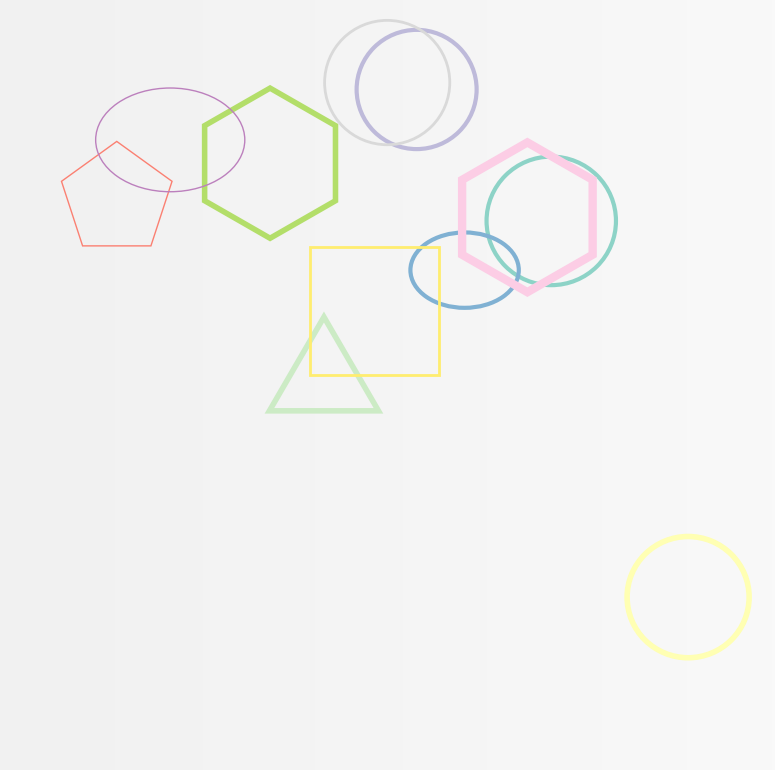[{"shape": "circle", "thickness": 1.5, "radius": 0.42, "center": [0.711, 0.713]}, {"shape": "circle", "thickness": 2, "radius": 0.39, "center": [0.888, 0.225]}, {"shape": "circle", "thickness": 1.5, "radius": 0.39, "center": [0.538, 0.884]}, {"shape": "pentagon", "thickness": 0.5, "radius": 0.37, "center": [0.151, 0.741]}, {"shape": "oval", "thickness": 1.5, "radius": 0.35, "center": [0.599, 0.649]}, {"shape": "hexagon", "thickness": 2, "radius": 0.49, "center": [0.348, 0.788]}, {"shape": "hexagon", "thickness": 3, "radius": 0.49, "center": [0.68, 0.718]}, {"shape": "circle", "thickness": 1, "radius": 0.4, "center": [0.5, 0.893]}, {"shape": "oval", "thickness": 0.5, "radius": 0.48, "center": [0.22, 0.818]}, {"shape": "triangle", "thickness": 2, "radius": 0.41, "center": [0.418, 0.507]}, {"shape": "square", "thickness": 1, "radius": 0.41, "center": [0.483, 0.596]}]